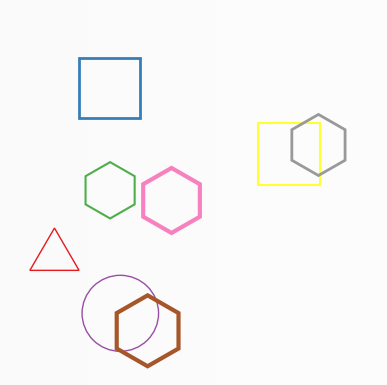[{"shape": "triangle", "thickness": 1, "radius": 0.37, "center": [0.141, 0.334]}, {"shape": "square", "thickness": 2, "radius": 0.39, "center": [0.283, 0.771]}, {"shape": "hexagon", "thickness": 1.5, "radius": 0.37, "center": [0.284, 0.506]}, {"shape": "circle", "thickness": 1, "radius": 0.49, "center": [0.31, 0.186]}, {"shape": "square", "thickness": 1.5, "radius": 0.4, "center": [0.745, 0.6]}, {"shape": "hexagon", "thickness": 3, "radius": 0.46, "center": [0.381, 0.141]}, {"shape": "hexagon", "thickness": 3, "radius": 0.42, "center": [0.443, 0.479]}, {"shape": "hexagon", "thickness": 2, "radius": 0.4, "center": [0.822, 0.623]}]